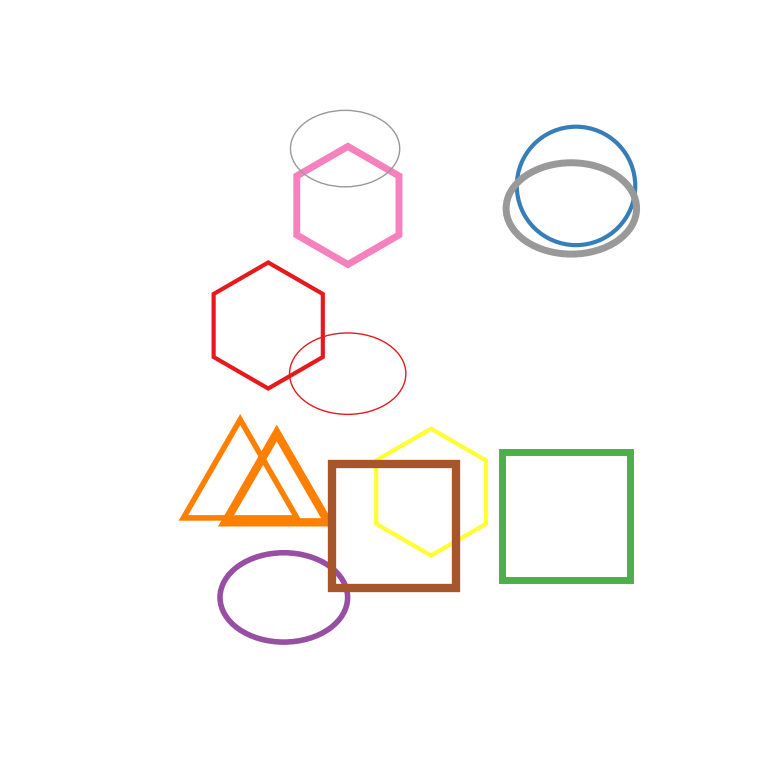[{"shape": "oval", "thickness": 0.5, "radius": 0.38, "center": [0.452, 0.515]}, {"shape": "hexagon", "thickness": 1.5, "radius": 0.41, "center": [0.348, 0.577]}, {"shape": "circle", "thickness": 1.5, "radius": 0.38, "center": [0.748, 0.759]}, {"shape": "square", "thickness": 2.5, "radius": 0.42, "center": [0.735, 0.33]}, {"shape": "oval", "thickness": 2, "radius": 0.41, "center": [0.369, 0.224]}, {"shape": "triangle", "thickness": 3, "radius": 0.39, "center": [0.359, 0.36]}, {"shape": "triangle", "thickness": 2, "radius": 0.43, "center": [0.312, 0.37]}, {"shape": "hexagon", "thickness": 1.5, "radius": 0.41, "center": [0.56, 0.361]}, {"shape": "square", "thickness": 3, "radius": 0.4, "center": [0.512, 0.317]}, {"shape": "hexagon", "thickness": 2.5, "radius": 0.38, "center": [0.452, 0.733]}, {"shape": "oval", "thickness": 0.5, "radius": 0.35, "center": [0.448, 0.807]}, {"shape": "oval", "thickness": 2.5, "radius": 0.42, "center": [0.742, 0.729]}]